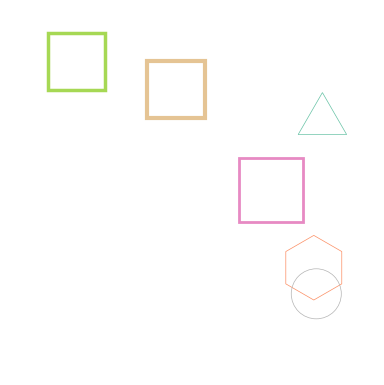[{"shape": "triangle", "thickness": 0.5, "radius": 0.36, "center": [0.837, 0.687]}, {"shape": "hexagon", "thickness": 0.5, "radius": 0.42, "center": [0.815, 0.305]}, {"shape": "square", "thickness": 2, "radius": 0.41, "center": [0.705, 0.505]}, {"shape": "square", "thickness": 2.5, "radius": 0.37, "center": [0.198, 0.841]}, {"shape": "square", "thickness": 3, "radius": 0.37, "center": [0.457, 0.768]}, {"shape": "circle", "thickness": 0.5, "radius": 0.32, "center": [0.822, 0.237]}]